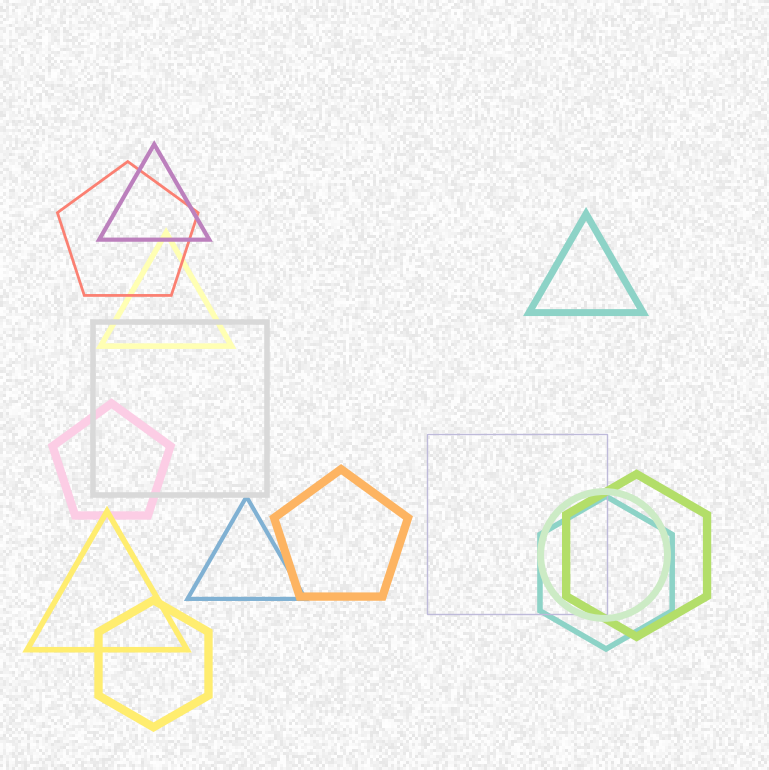[{"shape": "triangle", "thickness": 2.5, "radius": 0.43, "center": [0.761, 0.637]}, {"shape": "hexagon", "thickness": 2, "radius": 0.5, "center": [0.787, 0.256]}, {"shape": "triangle", "thickness": 2, "radius": 0.49, "center": [0.216, 0.6]}, {"shape": "square", "thickness": 0.5, "radius": 0.58, "center": [0.672, 0.32]}, {"shape": "pentagon", "thickness": 1, "radius": 0.48, "center": [0.166, 0.694]}, {"shape": "triangle", "thickness": 1.5, "radius": 0.44, "center": [0.32, 0.266]}, {"shape": "pentagon", "thickness": 3, "radius": 0.46, "center": [0.443, 0.299]}, {"shape": "hexagon", "thickness": 3, "radius": 0.53, "center": [0.827, 0.279]}, {"shape": "pentagon", "thickness": 3, "radius": 0.4, "center": [0.145, 0.396]}, {"shape": "square", "thickness": 2, "radius": 0.56, "center": [0.234, 0.469]}, {"shape": "triangle", "thickness": 1.5, "radius": 0.41, "center": [0.2, 0.73]}, {"shape": "circle", "thickness": 2.5, "radius": 0.41, "center": [0.784, 0.279]}, {"shape": "triangle", "thickness": 2, "radius": 0.6, "center": [0.139, 0.216]}, {"shape": "hexagon", "thickness": 3, "radius": 0.41, "center": [0.199, 0.138]}]